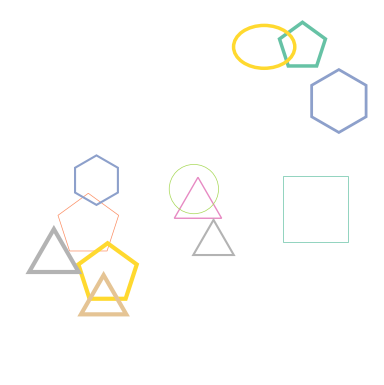[{"shape": "pentagon", "thickness": 2.5, "radius": 0.31, "center": [0.786, 0.879]}, {"shape": "square", "thickness": 0.5, "radius": 0.42, "center": [0.819, 0.457]}, {"shape": "pentagon", "thickness": 0.5, "radius": 0.41, "center": [0.229, 0.415]}, {"shape": "hexagon", "thickness": 2, "radius": 0.41, "center": [0.88, 0.738]}, {"shape": "hexagon", "thickness": 1.5, "radius": 0.32, "center": [0.251, 0.532]}, {"shape": "triangle", "thickness": 1, "radius": 0.35, "center": [0.514, 0.469]}, {"shape": "circle", "thickness": 0.5, "radius": 0.32, "center": [0.504, 0.509]}, {"shape": "oval", "thickness": 2.5, "radius": 0.4, "center": [0.686, 0.878]}, {"shape": "pentagon", "thickness": 3, "radius": 0.4, "center": [0.279, 0.289]}, {"shape": "triangle", "thickness": 3, "radius": 0.34, "center": [0.269, 0.217]}, {"shape": "triangle", "thickness": 3, "radius": 0.37, "center": [0.14, 0.331]}, {"shape": "triangle", "thickness": 1.5, "radius": 0.3, "center": [0.555, 0.368]}]